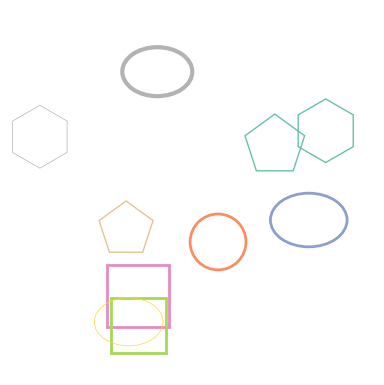[{"shape": "hexagon", "thickness": 1, "radius": 0.41, "center": [0.846, 0.66]}, {"shape": "pentagon", "thickness": 1, "radius": 0.41, "center": [0.714, 0.622]}, {"shape": "circle", "thickness": 2, "radius": 0.36, "center": [0.566, 0.372]}, {"shape": "oval", "thickness": 2, "radius": 0.5, "center": [0.802, 0.429]}, {"shape": "square", "thickness": 2, "radius": 0.4, "center": [0.359, 0.23]}, {"shape": "square", "thickness": 2, "radius": 0.36, "center": [0.361, 0.155]}, {"shape": "oval", "thickness": 0.5, "radius": 0.45, "center": [0.334, 0.164]}, {"shape": "pentagon", "thickness": 1, "radius": 0.37, "center": [0.327, 0.404]}, {"shape": "hexagon", "thickness": 0.5, "radius": 0.41, "center": [0.104, 0.645]}, {"shape": "oval", "thickness": 3, "radius": 0.45, "center": [0.409, 0.814]}]